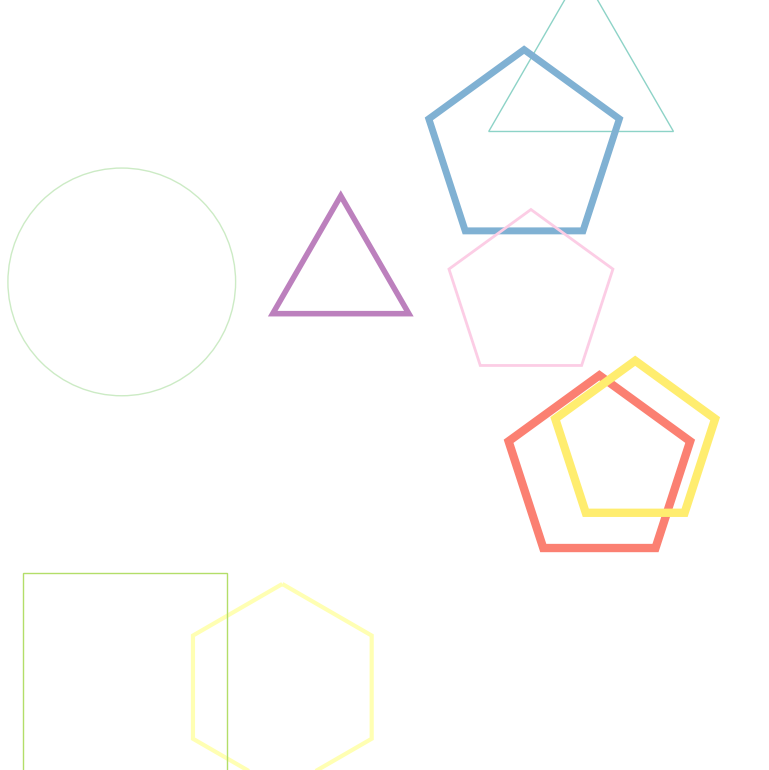[{"shape": "triangle", "thickness": 0.5, "radius": 0.69, "center": [0.755, 0.899]}, {"shape": "hexagon", "thickness": 1.5, "radius": 0.67, "center": [0.367, 0.108]}, {"shape": "pentagon", "thickness": 3, "radius": 0.62, "center": [0.778, 0.389]}, {"shape": "pentagon", "thickness": 2.5, "radius": 0.65, "center": [0.681, 0.805]}, {"shape": "square", "thickness": 0.5, "radius": 0.66, "center": [0.163, 0.123]}, {"shape": "pentagon", "thickness": 1, "radius": 0.56, "center": [0.69, 0.616]}, {"shape": "triangle", "thickness": 2, "radius": 0.51, "center": [0.443, 0.644]}, {"shape": "circle", "thickness": 0.5, "radius": 0.74, "center": [0.158, 0.634]}, {"shape": "pentagon", "thickness": 3, "radius": 0.55, "center": [0.825, 0.422]}]